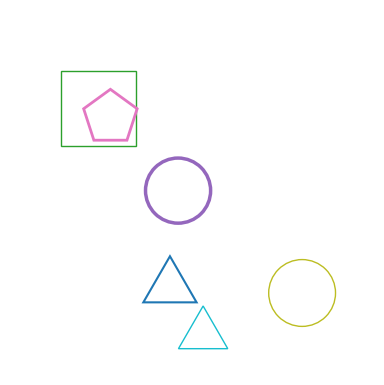[{"shape": "triangle", "thickness": 1.5, "radius": 0.4, "center": [0.441, 0.255]}, {"shape": "square", "thickness": 1, "radius": 0.48, "center": [0.256, 0.718]}, {"shape": "circle", "thickness": 2.5, "radius": 0.42, "center": [0.463, 0.505]}, {"shape": "pentagon", "thickness": 2, "radius": 0.37, "center": [0.287, 0.695]}, {"shape": "circle", "thickness": 1, "radius": 0.43, "center": [0.785, 0.239]}, {"shape": "triangle", "thickness": 1, "radius": 0.37, "center": [0.528, 0.131]}]